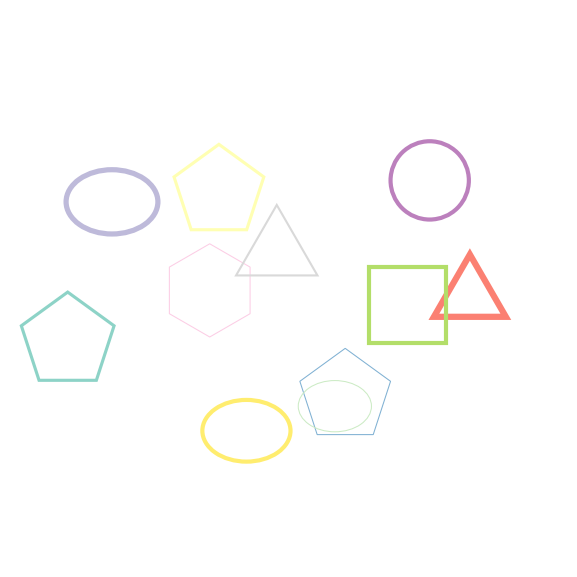[{"shape": "pentagon", "thickness": 1.5, "radius": 0.42, "center": [0.117, 0.409]}, {"shape": "pentagon", "thickness": 1.5, "radius": 0.41, "center": [0.379, 0.667]}, {"shape": "oval", "thickness": 2.5, "radius": 0.4, "center": [0.194, 0.65]}, {"shape": "triangle", "thickness": 3, "radius": 0.36, "center": [0.814, 0.487]}, {"shape": "pentagon", "thickness": 0.5, "radius": 0.41, "center": [0.598, 0.313]}, {"shape": "square", "thickness": 2, "radius": 0.33, "center": [0.705, 0.471]}, {"shape": "hexagon", "thickness": 0.5, "radius": 0.4, "center": [0.363, 0.496]}, {"shape": "triangle", "thickness": 1, "radius": 0.41, "center": [0.479, 0.563]}, {"shape": "circle", "thickness": 2, "radius": 0.34, "center": [0.744, 0.687]}, {"shape": "oval", "thickness": 0.5, "radius": 0.32, "center": [0.58, 0.296]}, {"shape": "oval", "thickness": 2, "radius": 0.38, "center": [0.427, 0.253]}]